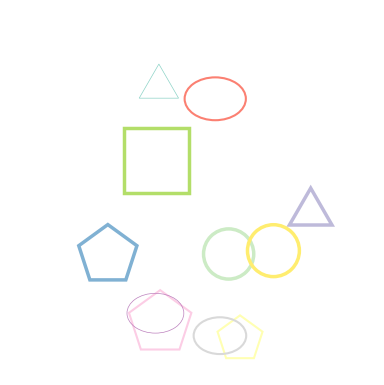[{"shape": "triangle", "thickness": 0.5, "radius": 0.3, "center": [0.413, 0.775]}, {"shape": "pentagon", "thickness": 1.5, "radius": 0.31, "center": [0.623, 0.119]}, {"shape": "triangle", "thickness": 2.5, "radius": 0.32, "center": [0.807, 0.447]}, {"shape": "oval", "thickness": 1.5, "radius": 0.4, "center": [0.559, 0.743]}, {"shape": "pentagon", "thickness": 2.5, "radius": 0.4, "center": [0.28, 0.337]}, {"shape": "square", "thickness": 2.5, "radius": 0.42, "center": [0.408, 0.584]}, {"shape": "pentagon", "thickness": 1.5, "radius": 0.43, "center": [0.416, 0.161]}, {"shape": "oval", "thickness": 1.5, "radius": 0.34, "center": [0.571, 0.128]}, {"shape": "oval", "thickness": 0.5, "radius": 0.37, "center": [0.404, 0.186]}, {"shape": "circle", "thickness": 2.5, "radius": 0.33, "center": [0.594, 0.34]}, {"shape": "circle", "thickness": 2.5, "radius": 0.34, "center": [0.71, 0.349]}]